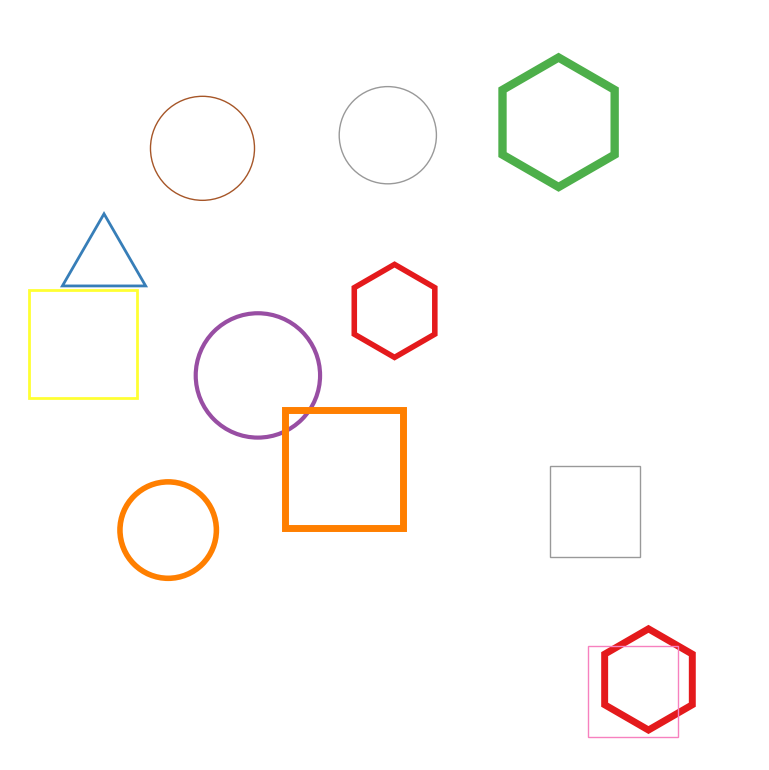[{"shape": "hexagon", "thickness": 2.5, "radius": 0.33, "center": [0.842, 0.118]}, {"shape": "hexagon", "thickness": 2, "radius": 0.3, "center": [0.512, 0.596]}, {"shape": "triangle", "thickness": 1, "radius": 0.31, "center": [0.135, 0.66]}, {"shape": "hexagon", "thickness": 3, "radius": 0.42, "center": [0.725, 0.841]}, {"shape": "circle", "thickness": 1.5, "radius": 0.4, "center": [0.335, 0.512]}, {"shape": "circle", "thickness": 2, "radius": 0.31, "center": [0.218, 0.312]}, {"shape": "square", "thickness": 2.5, "radius": 0.38, "center": [0.446, 0.391]}, {"shape": "square", "thickness": 1, "radius": 0.35, "center": [0.108, 0.553]}, {"shape": "circle", "thickness": 0.5, "radius": 0.34, "center": [0.263, 0.807]}, {"shape": "square", "thickness": 0.5, "radius": 0.29, "center": [0.822, 0.102]}, {"shape": "circle", "thickness": 0.5, "radius": 0.32, "center": [0.504, 0.824]}, {"shape": "square", "thickness": 0.5, "radius": 0.29, "center": [0.773, 0.335]}]